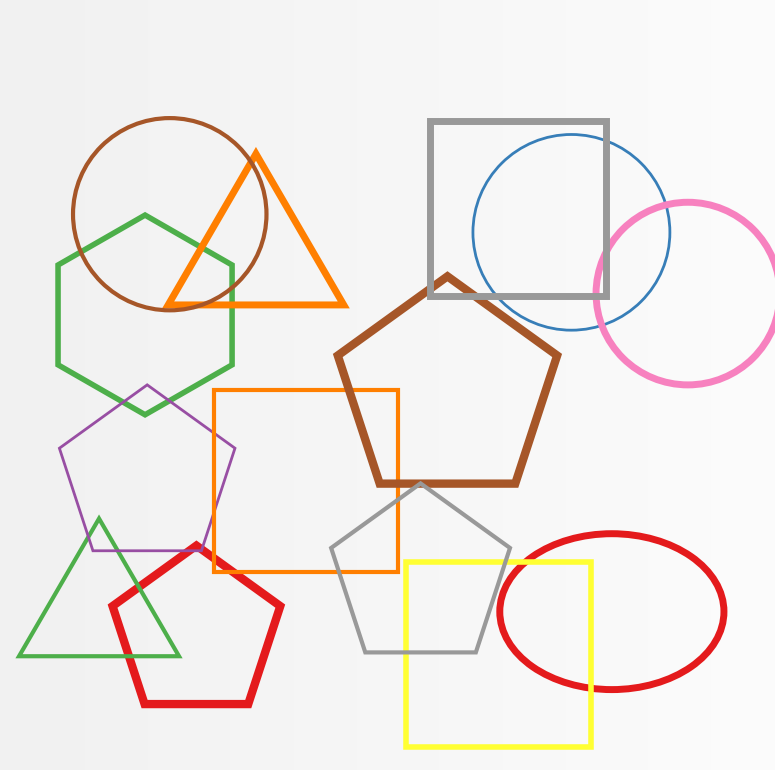[{"shape": "pentagon", "thickness": 3, "radius": 0.57, "center": [0.253, 0.178]}, {"shape": "oval", "thickness": 2.5, "radius": 0.72, "center": [0.79, 0.206]}, {"shape": "circle", "thickness": 1, "radius": 0.64, "center": [0.737, 0.698]}, {"shape": "triangle", "thickness": 1.5, "radius": 0.6, "center": [0.128, 0.207]}, {"shape": "hexagon", "thickness": 2, "radius": 0.65, "center": [0.187, 0.591]}, {"shape": "pentagon", "thickness": 1, "radius": 0.6, "center": [0.19, 0.381]}, {"shape": "square", "thickness": 1.5, "radius": 0.59, "center": [0.395, 0.375]}, {"shape": "triangle", "thickness": 2.5, "radius": 0.65, "center": [0.33, 0.669]}, {"shape": "square", "thickness": 2, "radius": 0.6, "center": [0.643, 0.15]}, {"shape": "circle", "thickness": 1.5, "radius": 0.62, "center": [0.219, 0.722]}, {"shape": "pentagon", "thickness": 3, "radius": 0.74, "center": [0.577, 0.492]}, {"shape": "circle", "thickness": 2.5, "radius": 0.59, "center": [0.888, 0.619]}, {"shape": "square", "thickness": 2.5, "radius": 0.57, "center": [0.669, 0.729]}, {"shape": "pentagon", "thickness": 1.5, "radius": 0.61, "center": [0.543, 0.251]}]